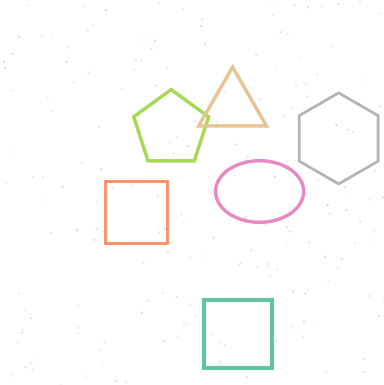[{"shape": "square", "thickness": 3, "radius": 0.44, "center": [0.618, 0.132]}, {"shape": "square", "thickness": 2, "radius": 0.4, "center": [0.353, 0.449]}, {"shape": "oval", "thickness": 2.5, "radius": 0.57, "center": [0.674, 0.503]}, {"shape": "pentagon", "thickness": 2.5, "radius": 0.51, "center": [0.445, 0.665]}, {"shape": "triangle", "thickness": 2.5, "radius": 0.51, "center": [0.604, 0.724]}, {"shape": "hexagon", "thickness": 2, "radius": 0.59, "center": [0.88, 0.641]}]